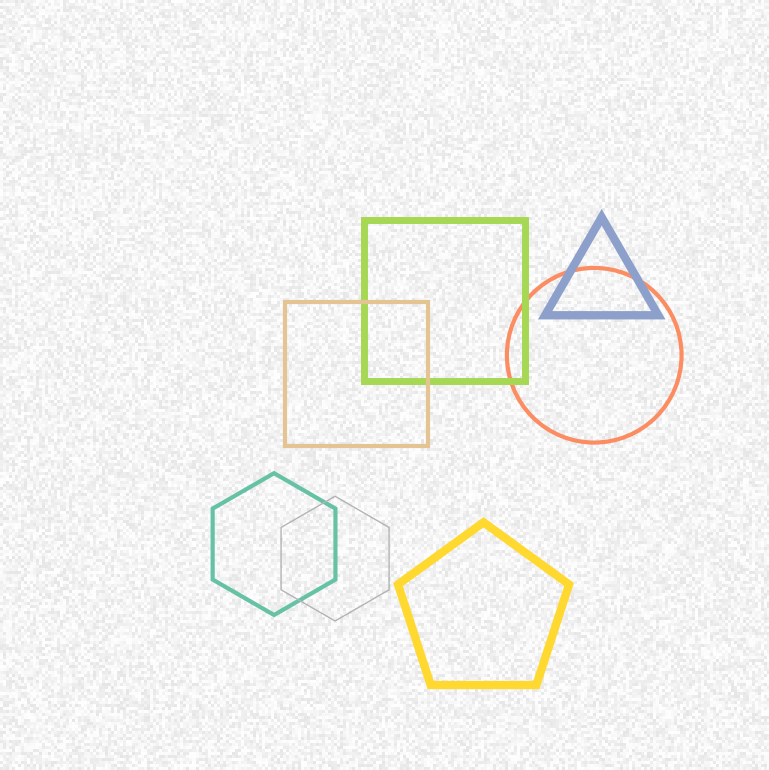[{"shape": "hexagon", "thickness": 1.5, "radius": 0.46, "center": [0.356, 0.293]}, {"shape": "circle", "thickness": 1.5, "radius": 0.57, "center": [0.772, 0.539]}, {"shape": "triangle", "thickness": 3, "radius": 0.42, "center": [0.781, 0.633]}, {"shape": "square", "thickness": 2.5, "radius": 0.52, "center": [0.577, 0.61]}, {"shape": "pentagon", "thickness": 3, "radius": 0.58, "center": [0.628, 0.205]}, {"shape": "square", "thickness": 1.5, "radius": 0.47, "center": [0.463, 0.515]}, {"shape": "hexagon", "thickness": 0.5, "radius": 0.4, "center": [0.435, 0.275]}]